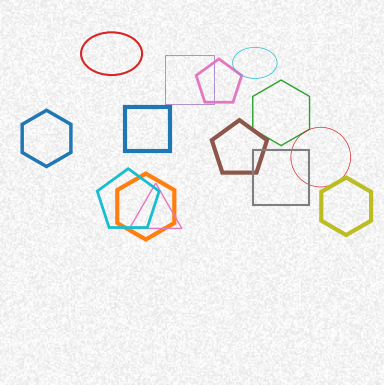[{"shape": "square", "thickness": 3, "radius": 0.29, "center": [0.383, 0.664]}, {"shape": "hexagon", "thickness": 2.5, "radius": 0.37, "center": [0.121, 0.64]}, {"shape": "hexagon", "thickness": 3, "radius": 0.43, "center": [0.379, 0.464]}, {"shape": "hexagon", "thickness": 1, "radius": 0.43, "center": [0.73, 0.707]}, {"shape": "oval", "thickness": 1.5, "radius": 0.4, "center": [0.29, 0.861]}, {"shape": "circle", "thickness": 0.5, "radius": 0.39, "center": [0.833, 0.592]}, {"shape": "square", "thickness": 0.5, "radius": 0.32, "center": [0.492, 0.794]}, {"shape": "pentagon", "thickness": 3, "radius": 0.38, "center": [0.622, 0.613]}, {"shape": "triangle", "thickness": 1, "radius": 0.39, "center": [0.404, 0.446]}, {"shape": "pentagon", "thickness": 2, "radius": 0.31, "center": [0.569, 0.785]}, {"shape": "square", "thickness": 1.5, "radius": 0.36, "center": [0.73, 0.54]}, {"shape": "hexagon", "thickness": 3, "radius": 0.37, "center": [0.899, 0.464]}, {"shape": "pentagon", "thickness": 2, "radius": 0.42, "center": [0.333, 0.477]}, {"shape": "oval", "thickness": 0.5, "radius": 0.29, "center": [0.662, 0.837]}]